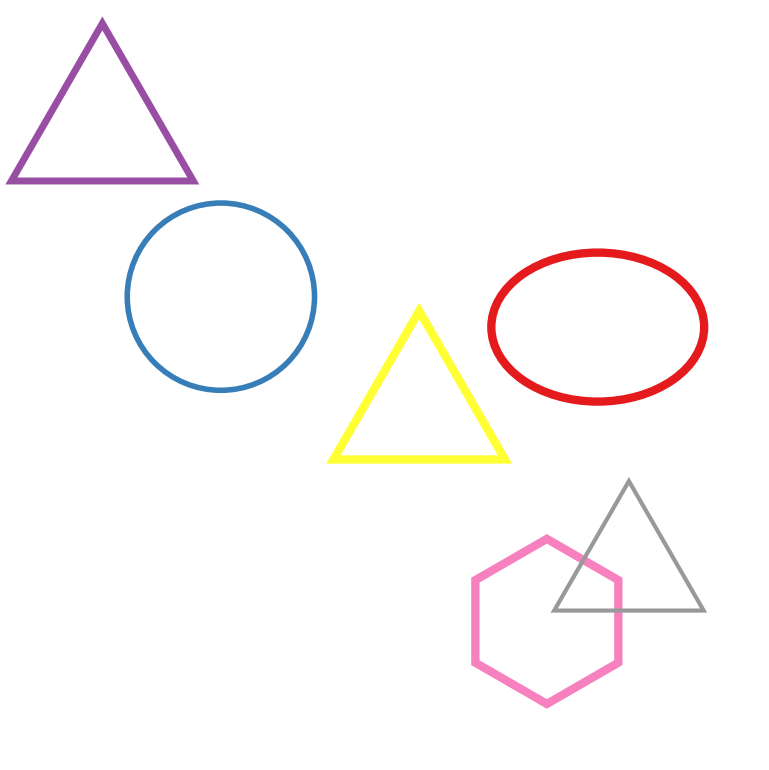[{"shape": "oval", "thickness": 3, "radius": 0.69, "center": [0.776, 0.575]}, {"shape": "circle", "thickness": 2, "radius": 0.61, "center": [0.287, 0.615]}, {"shape": "triangle", "thickness": 2.5, "radius": 0.68, "center": [0.133, 0.833]}, {"shape": "triangle", "thickness": 3, "radius": 0.64, "center": [0.544, 0.468]}, {"shape": "hexagon", "thickness": 3, "radius": 0.54, "center": [0.71, 0.193]}, {"shape": "triangle", "thickness": 1.5, "radius": 0.56, "center": [0.817, 0.263]}]